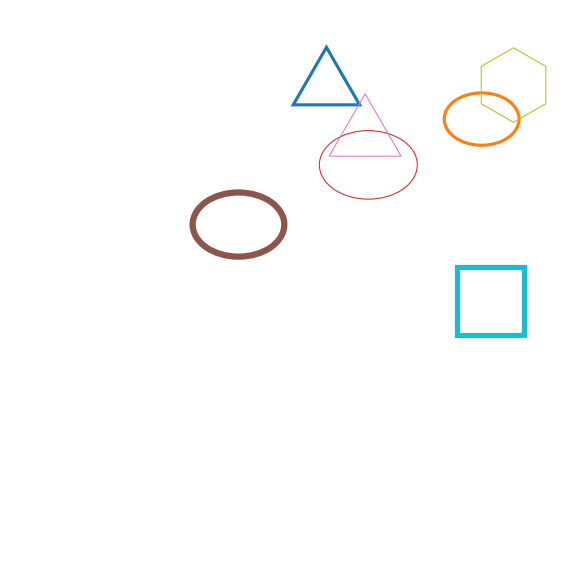[{"shape": "triangle", "thickness": 1.5, "radius": 0.33, "center": [0.565, 0.851]}, {"shape": "oval", "thickness": 1.5, "radius": 0.32, "center": [0.834, 0.793]}, {"shape": "oval", "thickness": 0.5, "radius": 0.42, "center": [0.638, 0.714]}, {"shape": "oval", "thickness": 3, "radius": 0.4, "center": [0.413, 0.61]}, {"shape": "triangle", "thickness": 0.5, "radius": 0.36, "center": [0.632, 0.765]}, {"shape": "hexagon", "thickness": 0.5, "radius": 0.32, "center": [0.889, 0.852]}, {"shape": "square", "thickness": 2.5, "radius": 0.29, "center": [0.849, 0.478]}]